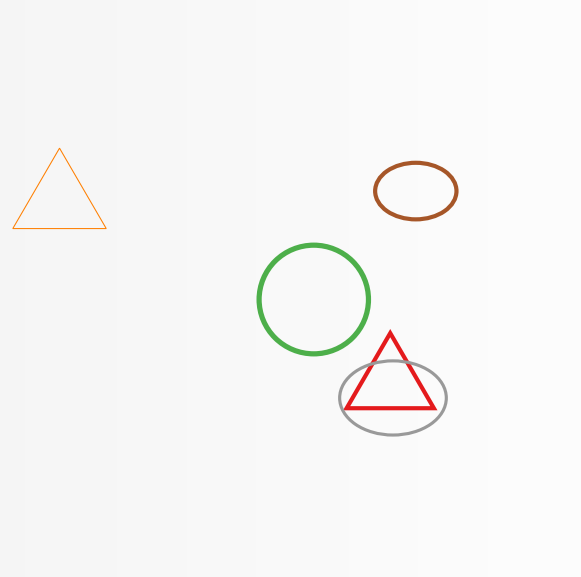[{"shape": "triangle", "thickness": 2, "radius": 0.43, "center": [0.671, 0.336]}, {"shape": "circle", "thickness": 2.5, "radius": 0.47, "center": [0.54, 0.481]}, {"shape": "triangle", "thickness": 0.5, "radius": 0.46, "center": [0.102, 0.65]}, {"shape": "oval", "thickness": 2, "radius": 0.35, "center": [0.715, 0.668]}, {"shape": "oval", "thickness": 1.5, "radius": 0.46, "center": [0.676, 0.31]}]